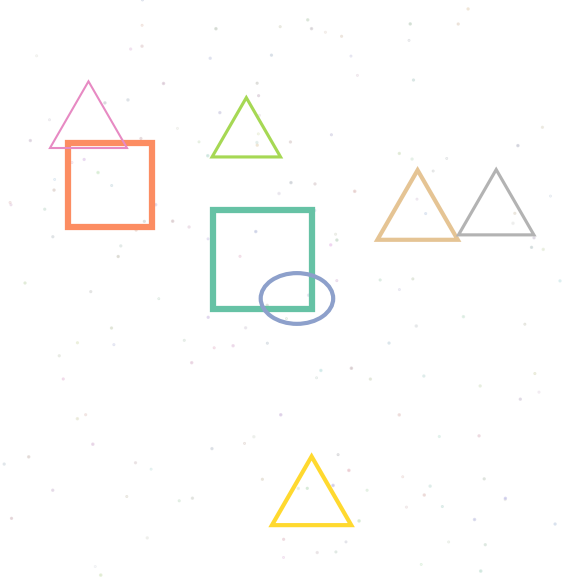[{"shape": "square", "thickness": 3, "radius": 0.43, "center": [0.454, 0.549]}, {"shape": "square", "thickness": 3, "radius": 0.37, "center": [0.19, 0.679]}, {"shape": "oval", "thickness": 2, "radius": 0.31, "center": [0.514, 0.482]}, {"shape": "triangle", "thickness": 1, "radius": 0.38, "center": [0.153, 0.781]}, {"shape": "triangle", "thickness": 1.5, "radius": 0.34, "center": [0.427, 0.762]}, {"shape": "triangle", "thickness": 2, "radius": 0.4, "center": [0.54, 0.129]}, {"shape": "triangle", "thickness": 2, "radius": 0.4, "center": [0.723, 0.624]}, {"shape": "triangle", "thickness": 1.5, "radius": 0.38, "center": [0.859, 0.63]}]